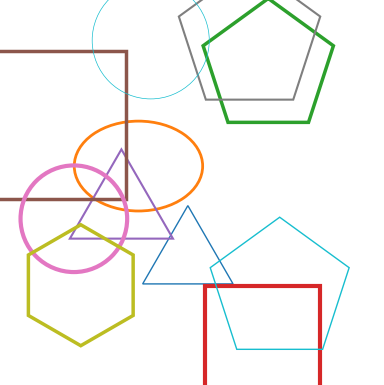[{"shape": "triangle", "thickness": 1, "radius": 0.68, "center": [0.488, 0.33]}, {"shape": "oval", "thickness": 2, "radius": 0.83, "center": [0.36, 0.569]}, {"shape": "pentagon", "thickness": 2.5, "radius": 0.89, "center": [0.697, 0.826]}, {"shape": "square", "thickness": 3, "radius": 0.75, "center": [0.682, 0.108]}, {"shape": "triangle", "thickness": 1.5, "radius": 0.77, "center": [0.315, 0.457]}, {"shape": "square", "thickness": 2.5, "radius": 0.96, "center": [0.134, 0.676]}, {"shape": "circle", "thickness": 3, "radius": 0.69, "center": [0.192, 0.432]}, {"shape": "pentagon", "thickness": 1.5, "radius": 0.97, "center": [0.648, 0.897]}, {"shape": "hexagon", "thickness": 2.5, "radius": 0.79, "center": [0.21, 0.259]}, {"shape": "circle", "thickness": 0.5, "radius": 0.76, "center": [0.391, 0.895]}, {"shape": "pentagon", "thickness": 1, "radius": 0.95, "center": [0.726, 0.246]}]